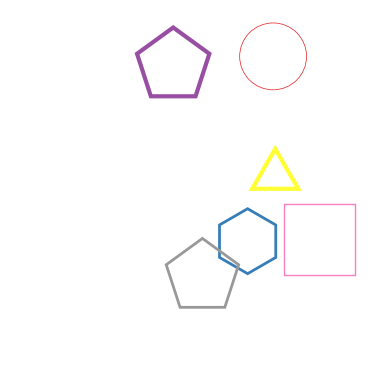[{"shape": "circle", "thickness": 0.5, "radius": 0.43, "center": [0.709, 0.854]}, {"shape": "hexagon", "thickness": 2, "radius": 0.42, "center": [0.643, 0.374]}, {"shape": "pentagon", "thickness": 3, "radius": 0.49, "center": [0.45, 0.83]}, {"shape": "triangle", "thickness": 3, "radius": 0.35, "center": [0.715, 0.544]}, {"shape": "square", "thickness": 1, "radius": 0.46, "center": [0.829, 0.378]}, {"shape": "pentagon", "thickness": 2, "radius": 0.49, "center": [0.526, 0.282]}]